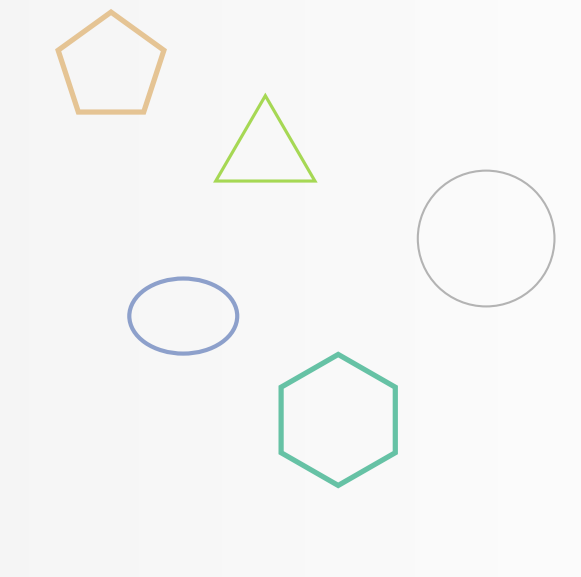[{"shape": "hexagon", "thickness": 2.5, "radius": 0.57, "center": [0.582, 0.272]}, {"shape": "oval", "thickness": 2, "radius": 0.46, "center": [0.315, 0.452]}, {"shape": "triangle", "thickness": 1.5, "radius": 0.49, "center": [0.456, 0.735]}, {"shape": "pentagon", "thickness": 2.5, "radius": 0.48, "center": [0.191, 0.883]}, {"shape": "circle", "thickness": 1, "radius": 0.59, "center": [0.836, 0.586]}]